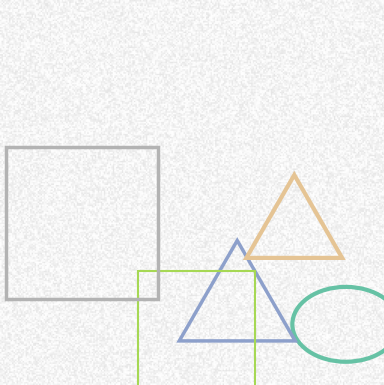[{"shape": "oval", "thickness": 3, "radius": 0.69, "center": [0.898, 0.158]}, {"shape": "triangle", "thickness": 2.5, "radius": 0.87, "center": [0.616, 0.201]}, {"shape": "square", "thickness": 1.5, "radius": 0.76, "center": [0.51, 0.143]}, {"shape": "triangle", "thickness": 3, "radius": 0.72, "center": [0.764, 0.402]}, {"shape": "square", "thickness": 2.5, "radius": 0.98, "center": [0.213, 0.421]}]